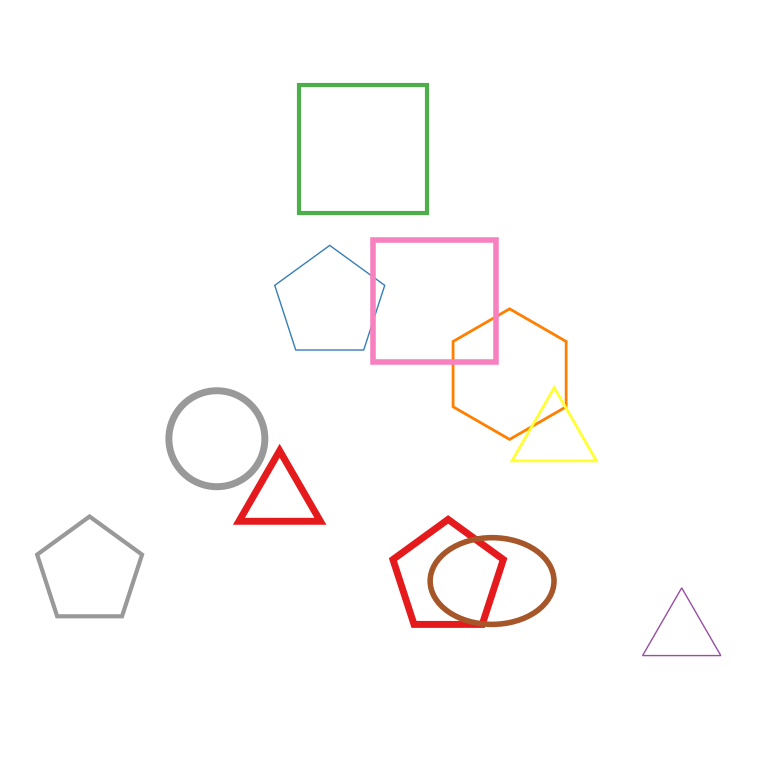[{"shape": "pentagon", "thickness": 2.5, "radius": 0.38, "center": [0.582, 0.25]}, {"shape": "triangle", "thickness": 2.5, "radius": 0.31, "center": [0.363, 0.354]}, {"shape": "pentagon", "thickness": 0.5, "radius": 0.38, "center": [0.428, 0.606]}, {"shape": "square", "thickness": 1.5, "radius": 0.41, "center": [0.471, 0.806]}, {"shape": "triangle", "thickness": 0.5, "radius": 0.29, "center": [0.885, 0.178]}, {"shape": "hexagon", "thickness": 1, "radius": 0.42, "center": [0.662, 0.514]}, {"shape": "triangle", "thickness": 1, "radius": 0.32, "center": [0.72, 0.433]}, {"shape": "oval", "thickness": 2, "radius": 0.4, "center": [0.639, 0.245]}, {"shape": "square", "thickness": 2, "radius": 0.4, "center": [0.565, 0.609]}, {"shape": "pentagon", "thickness": 1.5, "radius": 0.36, "center": [0.116, 0.258]}, {"shape": "circle", "thickness": 2.5, "radius": 0.31, "center": [0.282, 0.43]}]